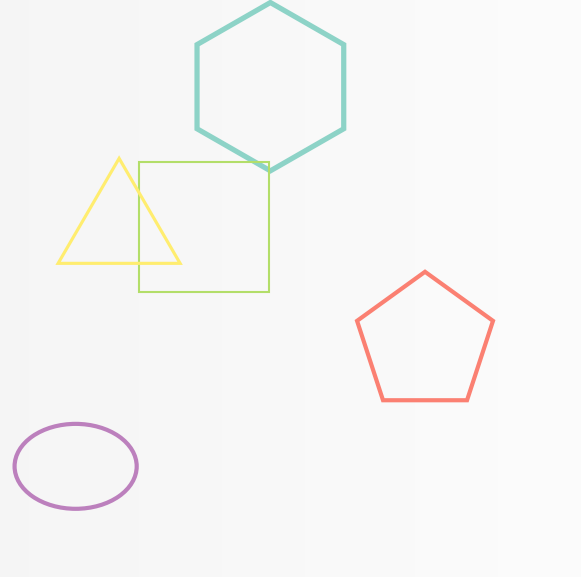[{"shape": "hexagon", "thickness": 2.5, "radius": 0.73, "center": [0.465, 0.849]}, {"shape": "pentagon", "thickness": 2, "radius": 0.61, "center": [0.731, 0.406]}, {"shape": "square", "thickness": 1, "radius": 0.56, "center": [0.351, 0.606]}, {"shape": "oval", "thickness": 2, "radius": 0.53, "center": [0.13, 0.192]}, {"shape": "triangle", "thickness": 1.5, "radius": 0.61, "center": [0.205, 0.604]}]